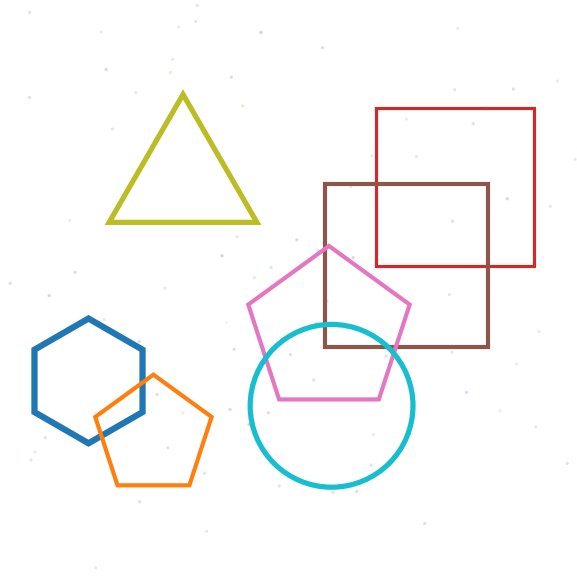[{"shape": "hexagon", "thickness": 3, "radius": 0.54, "center": [0.153, 0.34]}, {"shape": "pentagon", "thickness": 2, "radius": 0.53, "center": [0.266, 0.244]}, {"shape": "square", "thickness": 1.5, "radius": 0.69, "center": [0.788, 0.675]}, {"shape": "square", "thickness": 2, "radius": 0.71, "center": [0.703, 0.54]}, {"shape": "pentagon", "thickness": 2, "radius": 0.73, "center": [0.57, 0.426]}, {"shape": "triangle", "thickness": 2.5, "radius": 0.74, "center": [0.317, 0.688]}, {"shape": "circle", "thickness": 2.5, "radius": 0.7, "center": [0.574, 0.296]}]